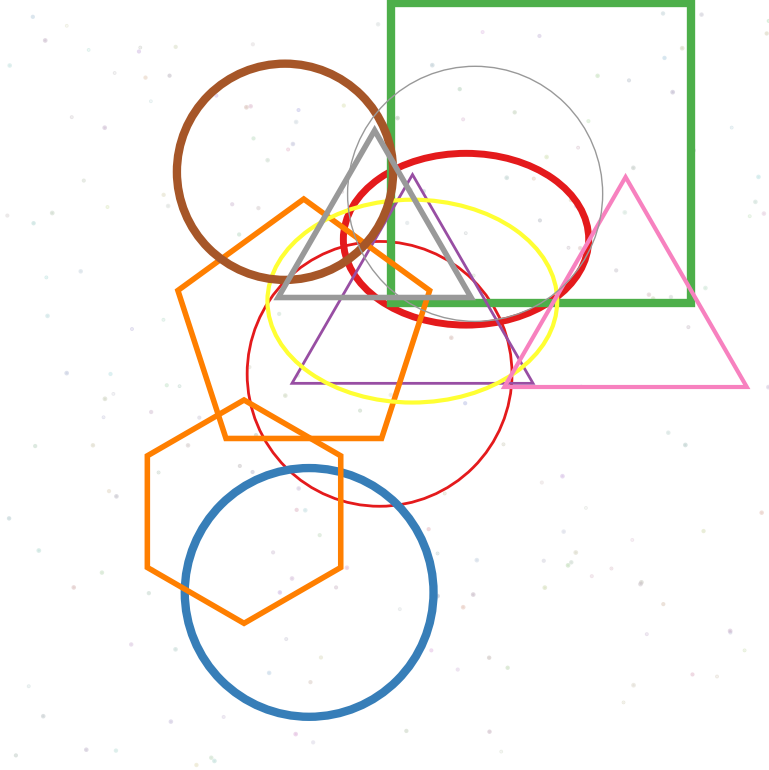[{"shape": "circle", "thickness": 1, "radius": 0.86, "center": [0.493, 0.514]}, {"shape": "oval", "thickness": 2.5, "radius": 0.8, "center": [0.605, 0.689]}, {"shape": "circle", "thickness": 3, "radius": 0.81, "center": [0.401, 0.231]}, {"shape": "square", "thickness": 3, "radius": 0.97, "center": [0.703, 0.801]}, {"shape": "triangle", "thickness": 1, "radius": 0.9, "center": [0.536, 0.593]}, {"shape": "hexagon", "thickness": 2, "radius": 0.73, "center": [0.317, 0.336]}, {"shape": "pentagon", "thickness": 2, "radius": 0.86, "center": [0.395, 0.57]}, {"shape": "oval", "thickness": 1.5, "radius": 0.94, "center": [0.535, 0.609]}, {"shape": "circle", "thickness": 3, "radius": 0.7, "center": [0.37, 0.777]}, {"shape": "triangle", "thickness": 1.5, "radius": 0.91, "center": [0.812, 0.588]}, {"shape": "circle", "thickness": 0.5, "radius": 0.83, "center": [0.617, 0.748]}, {"shape": "triangle", "thickness": 2, "radius": 0.72, "center": [0.487, 0.686]}]